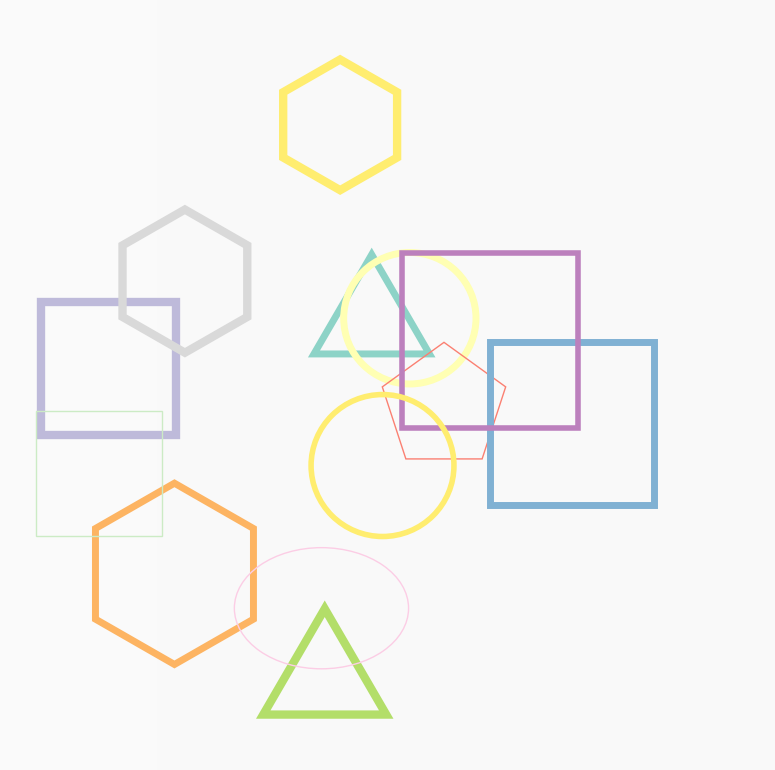[{"shape": "triangle", "thickness": 2.5, "radius": 0.43, "center": [0.48, 0.583]}, {"shape": "circle", "thickness": 2.5, "radius": 0.43, "center": [0.529, 0.587]}, {"shape": "square", "thickness": 3, "radius": 0.43, "center": [0.14, 0.522]}, {"shape": "pentagon", "thickness": 0.5, "radius": 0.42, "center": [0.573, 0.472]}, {"shape": "square", "thickness": 2.5, "radius": 0.53, "center": [0.738, 0.45]}, {"shape": "hexagon", "thickness": 2.5, "radius": 0.59, "center": [0.225, 0.255]}, {"shape": "triangle", "thickness": 3, "radius": 0.46, "center": [0.419, 0.118]}, {"shape": "oval", "thickness": 0.5, "radius": 0.56, "center": [0.415, 0.21]}, {"shape": "hexagon", "thickness": 3, "radius": 0.46, "center": [0.239, 0.635]}, {"shape": "square", "thickness": 2, "radius": 0.57, "center": [0.632, 0.558]}, {"shape": "square", "thickness": 0.5, "radius": 0.41, "center": [0.128, 0.385]}, {"shape": "hexagon", "thickness": 3, "radius": 0.42, "center": [0.439, 0.838]}, {"shape": "circle", "thickness": 2, "radius": 0.46, "center": [0.494, 0.395]}]